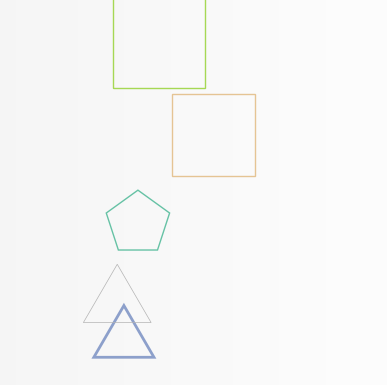[{"shape": "pentagon", "thickness": 1, "radius": 0.43, "center": [0.356, 0.42]}, {"shape": "triangle", "thickness": 2, "radius": 0.45, "center": [0.32, 0.117]}, {"shape": "square", "thickness": 1, "radius": 0.59, "center": [0.41, 0.889]}, {"shape": "square", "thickness": 1, "radius": 0.53, "center": [0.55, 0.65]}, {"shape": "triangle", "thickness": 0.5, "radius": 0.5, "center": [0.303, 0.213]}]